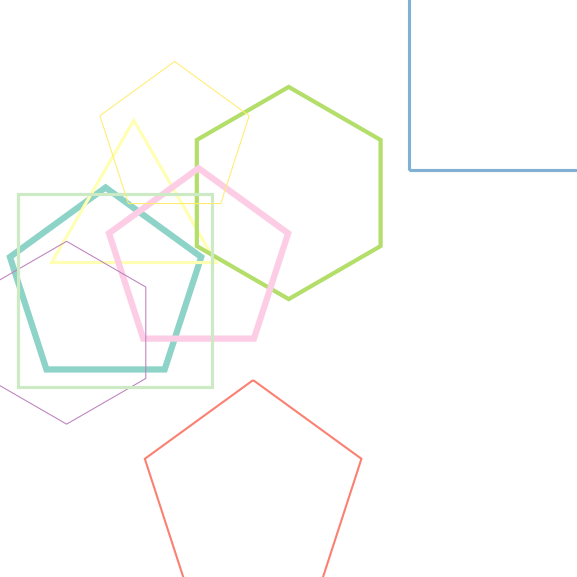[{"shape": "pentagon", "thickness": 3, "radius": 0.87, "center": [0.183, 0.5]}, {"shape": "triangle", "thickness": 1.5, "radius": 0.82, "center": [0.232, 0.627]}, {"shape": "pentagon", "thickness": 1, "radius": 0.99, "center": [0.438, 0.144]}, {"shape": "square", "thickness": 1.5, "radius": 0.84, "center": [0.876, 0.873]}, {"shape": "hexagon", "thickness": 2, "radius": 0.92, "center": [0.5, 0.665]}, {"shape": "pentagon", "thickness": 3, "radius": 0.82, "center": [0.344, 0.545]}, {"shape": "hexagon", "thickness": 0.5, "radius": 0.79, "center": [0.115, 0.423]}, {"shape": "square", "thickness": 1.5, "radius": 0.84, "center": [0.199, 0.496]}, {"shape": "pentagon", "thickness": 0.5, "radius": 0.68, "center": [0.302, 0.757]}]